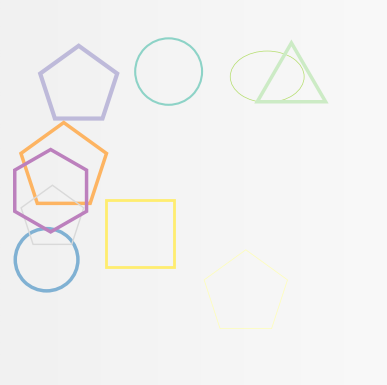[{"shape": "circle", "thickness": 1.5, "radius": 0.43, "center": [0.435, 0.814]}, {"shape": "pentagon", "thickness": 0.5, "radius": 0.57, "center": [0.634, 0.238]}, {"shape": "pentagon", "thickness": 3, "radius": 0.52, "center": [0.203, 0.777]}, {"shape": "circle", "thickness": 2.5, "radius": 0.4, "center": [0.12, 0.325]}, {"shape": "pentagon", "thickness": 2.5, "radius": 0.58, "center": [0.164, 0.566]}, {"shape": "oval", "thickness": 0.5, "radius": 0.48, "center": [0.69, 0.801]}, {"shape": "pentagon", "thickness": 1, "radius": 0.42, "center": [0.135, 0.434]}, {"shape": "hexagon", "thickness": 2.5, "radius": 0.53, "center": [0.131, 0.505]}, {"shape": "triangle", "thickness": 2.5, "radius": 0.51, "center": [0.752, 0.787]}, {"shape": "square", "thickness": 2, "radius": 0.44, "center": [0.36, 0.394]}]